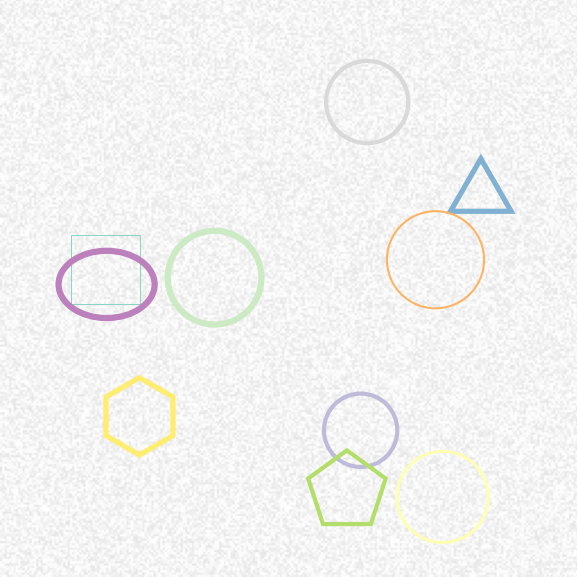[{"shape": "square", "thickness": 0.5, "radius": 0.3, "center": [0.182, 0.532]}, {"shape": "circle", "thickness": 1.5, "radius": 0.39, "center": [0.766, 0.139]}, {"shape": "circle", "thickness": 2, "radius": 0.32, "center": [0.624, 0.254]}, {"shape": "triangle", "thickness": 2.5, "radius": 0.3, "center": [0.833, 0.664]}, {"shape": "circle", "thickness": 1, "radius": 0.42, "center": [0.754, 0.549]}, {"shape": "pentagon", "thickness": 2, "radius": 0.35, "center": [0.601, 0.149]}, {"shape": "circle", "thickness": 2, "radius": 0.36, "center": [0.636, 0.822]}, {"shape": "oval", "thickness": 3, "radius": 0.42, "center": [0.185, 0.507]}, {"shape": "circle", "thickness": 3, "radius": 0.41, "center": [0.372, 0.518]}, {"shape": "hexagon", "thickness": 2.5, "radius": 0.33, "center": [0.241, 0.278]}]